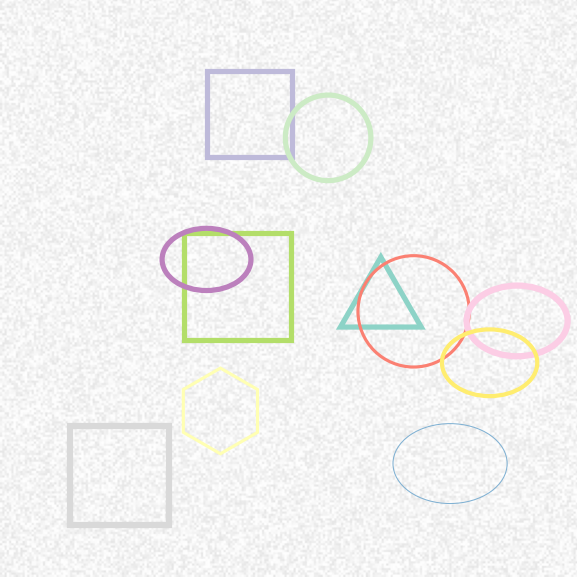[{"shape": "triangle", "thickness": 2.5, "radius": 0.4, "center": [0.659, 0.473]}, {"shape": "hexagon", "thickness": 1.5, "radius": 0.37, "center": [0.382, 0.288]}, {"shape": "square", "thickness": 2.5, "radius": 0.37, "center": [0.433, 0.802]}, {"shape": "circle", "thickness": 1.5, "radius": 0.48, "center": [0.716, 0.46]}, {"shape": "oval", "thickness": 0.5, "radius": 0.49, "center": [0.779, 0.196]}, {"shape": "square", "thickness": 2.5, "radius": 0.46, "center": [0.411, 0.503]}, {"shape": "oval", "thickness": 3, "radius": 0.44, "center": [0.895, 0.443]}, {"shape": "square", "thickness": 3, "radius": 0.43, "center": [0.207, 0.176]}, {"shape": "oval", "thickness": 2.5, "radius": 0.38, "center": [0.358, 0.55]}, {"shape": "circle", "thickness": 2.5, "radius": 0.37, "center": [0.568, 0.76]}, {"shape": "oval", "thickness": 2, "radius": 0.41, "center": [0.848, 0.371]}]